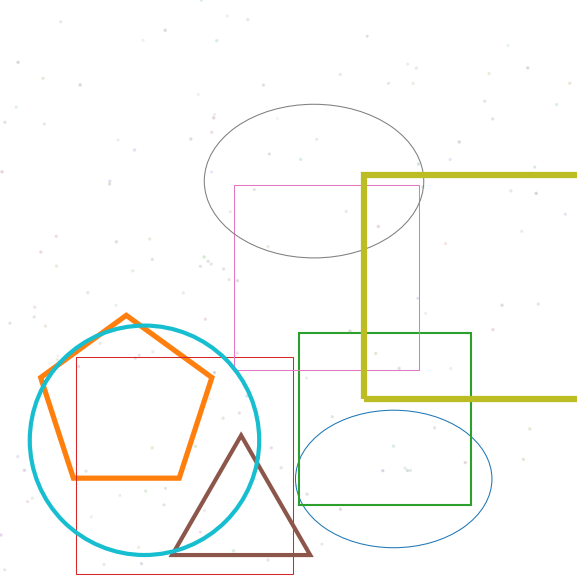[{"shape": "oval", "thickness": 0.5, "radius": 0.85, "center": [0.682, 0.17]}, {"shape": "pentagon", "thickness": 2.5, "radius": 0.78, "center": [0.219, 0.297]}, {"shape": "square", "thickness": 1, "radius": 0.75, "center": [0.666, 0.274]}, {"shape": "square", "thickness": 0.5, "radius": 0.94, "center": [0.32, 0.193]}, {"shape": "triangle", "thickness": 2, "radius": 0.69, "center": [0.418, 0.107]}, {"shape": "square", "thickness": 0.5, "radius": 0.8, "center": [0.565, 0.519]}, {"shape": "oval", "thickness": 0.5, "radius": 0.95, "center": [0.544, 0.686]}, {"shape": "square", "thickness": 3, "radius": 0.97, "center": [0.824, 0.502]}, {"shape": "circle", "thickness": 2, "radius": 0.99, "center": [0.25, 0.237]}]